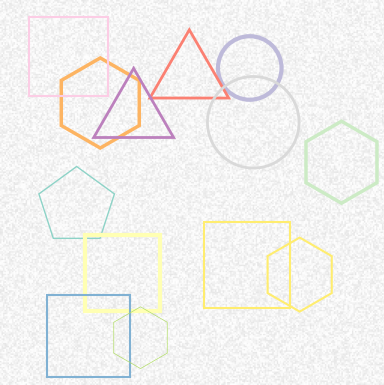[{"shape": "pentagon", "thickness": 1, "radius": 0.52, "center": [0.199, 0.464]}, {"shape": "square", "thickness": 3, "radius": 0.49, "center": [0.318, 0.291]}, {"shape": "circle", "thickness": 3, "radius": 0.41, "center": [0.649, 0.823]}, {"shape": "triangle", "thickness": 2, "radius": 0.59, "center": [0.492, 0.804]}, {"shape": "square", "thickness": 1.5, "radius": 0.54, "center": [0.231, 0.127]}, {"shape": "hexagon", "thickness": 2.5, "radius": 0.58, "center": [0.26, 0.733]}, {"shape": "hexagon", "thickness": 0.5, "radius": 0.4, "center": [0.365, 0.123]}, {"shape": "square", "thickness": 1.5, "radius": 0.51, "center": [0.177, 0.853]}, {"shape": "circle", "thickness": 2, "radius": 0.59, "center": [0.658, 0.682]}, {"shape": "triangle", "thickness": 2, "radius": 0.6, "center": [0.347, 0.703]}, {"shape": "hexagon", "thickness": 2.5, "radius": 0.53, "center": [0.887, 0.579]}, {"shape": "hexagon", "thickness": 1.5, "radius": 0.48, "center": [0.778, 0.287]}, {"shape": "square", "thickness": 1.5, "radius": 0.56, "center": [0.641, 0.311]}]